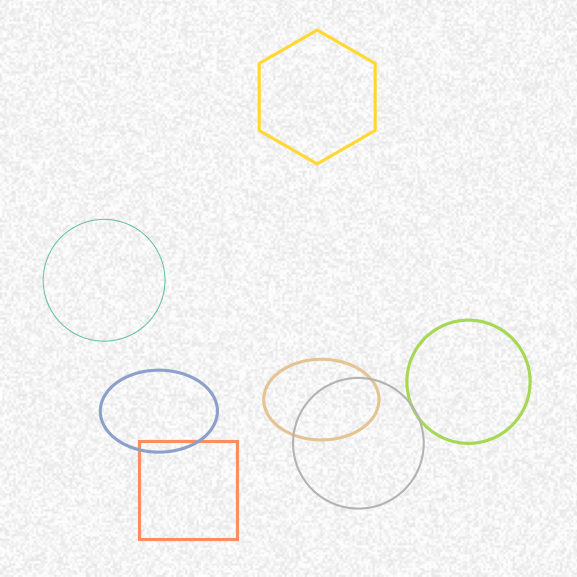[{"shape": "circle", "thickness": 0.5, "radius": 0.53, "center": [0.18, 0.514]}, {"shape": "square", "thickness": 1.5, "radius": 0.43, "center": [0.326, 0.15]}, {"shape": "oval", "thickness": 1.5, "radius": 0.51, "center": [0.275, 0.287]}, {"shape": "circle", "thickness": 1.5, "radius": 0.53, "center": [0.811, 0.338]}, {"shape": "hexagon", "thickness": 1.5, "radius": 0.58, "center": [0.549, 0.831]}, {"shape": "oval", "thickness": 1.5, "radius": 0.5, "center": [0.556, 0.307]}, {"shape": "circle", "thickness": 1, "radius": 0.57, "center": [0.621, 0.232]}]